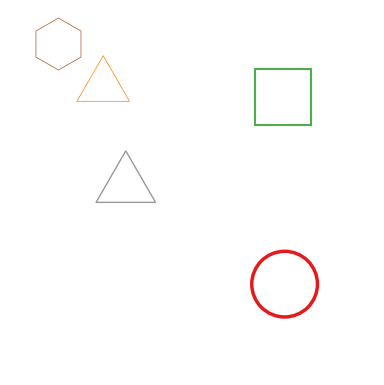[{"shape": "circle", "thickness": 2.5, "radius": 0.43, "center": [0.739, 0.262]}, {"shape": "square", "thickness": 1.5, "radius": 0.36, "center": [0.735, 0.747]}, {"shape": "triangle", "thickness": 0.5, "radius": 0.39, "center": [0.268, 0.776]}, {"shape": "hexagon", "thickness": 0.5, "radius": 0.34, "center": [0.152, 0.886]}, {"shape": "triangle", "thickness": 1, "radius": 0.45, "center": [0.327, 0.519]}]